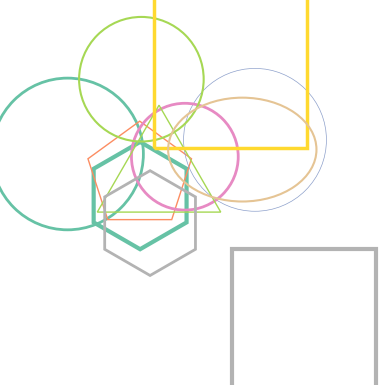[{"shape": "hexagon", "thickness": 3, "radius": 0.7, "center": [0.364, 0.492]}, {"shape": "circle", "thickness": 2, "radius": 0.99, "center": [0.175, 0.6]}, {"shape": "pentagon", "thickness": 1, "radius": 0.71, "center": [0.363, 0.544]}, {"shape": "circle", "thickness": 0.5, "radius": 0.93, "center": [0.662, 0.637]}, {"shape": "circle", "thickness": 2, "radius": 0.69, "center": [0.48, 0.593]}, {"shape": "triangle", "thickness": 1, "radius": 0.93, "center": [0.413, 0.542]}, {"shape": "circle", "thickness": 1.5, "radius": 0.81, "center": [0.367, 0.794]}, {"shape": "square", "thickness": 2.5, "radius": 0.99, "center": [0.599, 0.815]}, {"shape": "oval", "thickness": 1.5, "radius": 0.96, "center": [0.629, 0.611]}, {"shape": "hexagon", "thickness": 2, "radius": 0.68, "center": [0.39, 0.421]}, {"shape": "square", "thickness": 3, "radius": 0.93, "center": [0.79, 0.168]}]